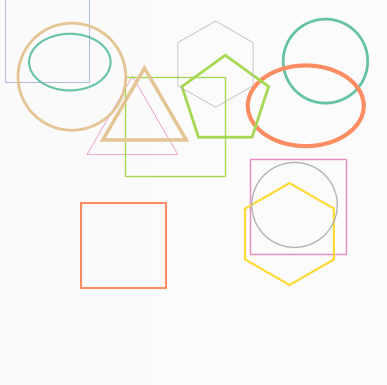[{"shape": "circle", "thickness": 2, "radius": 0.55, "center": [0.84, 0.841]}, {"shape": "oval", "thickness": 1.5, "radius": 0.53, "center": [0.18, 0.839]}, {"shape": "square", "thickness": 1.5, "radius": 0.55, "center": [0.318, 0.362]}, {"shape": "oval", "thickness": 3, "radius": 0.75, "center": [0.789, 0.725]}, {"shape": "square", "thickness": 0.5, "radius": 0.54, "center": [0.122, 0.895]}, {"shape": "triangle", "thickness": 0.5, "radius": 0.68, "center": [0.342, 0.666]}, {"shape": "square", "thickness": 1, "radius": 0.62, "center": [0.769, 0.463]}, {"shape": "pentagon", "thickness": 2, "radius": 0.59, "center": [0.581, 0.739]}, {"shape": "square", "thickness": 1, "radius": 0.64, "center": [0.451, 0.671]}, {"shape": "hexagon", "thickness": 1.5, "radius": 0.66, "center": [0.747, 0.392]}, {"shape": "triangle", "thickness": 2.5, "radius": 0.62, "center": [0.373, 0.699]}, {"shape": "circle", "thickness": 2, "radius": 0.7, "center": [0.186, 0.801]}, {"shape": "hexagon", "thickness": 0.5, "radius": 0.56, "center": [0.556, 0.833]}, {"shape": "circle", "thickness": 1, "radius": 0.55, "center": [0.76, 0.468]}]